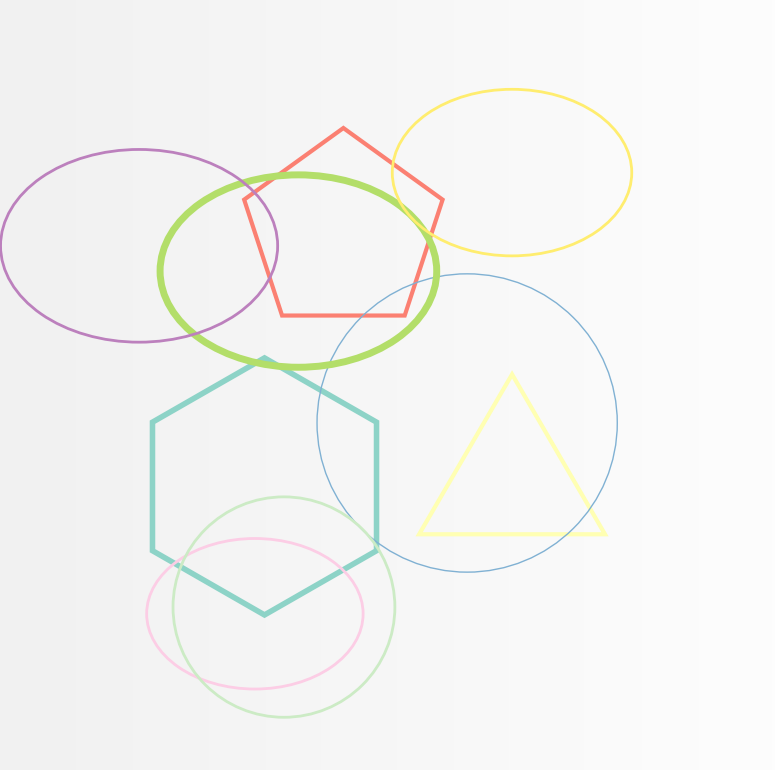[{"shape": "hexagon", "thickness": 2, "radius": 0.83, "center": [0.341, 0.368]}, {"shape": "triangle", "thickness": 1.5, "radius": 0.69, "center": [0.661, 0.375]}, {"shape": "pentagon", "thickness": 1.5, "radius": 0.67, "center": [0.443, 0.699]}, {"shape": "circle", "thickness": 0.5, "radius": 0.97, "center": [0.603, 0.451]}, {"shape": "oval", "thickness": 2.5, "radius": 0.89, "center": [0.385, 0.648]}, {"shape": "oval", "thickness": 1, "radius": 0.7, "center": [0.329, 0.203]}, {"shape": "oval", "thickness": 1, "radius": 0.89, "center": [0.179, 0.681]}, {"shape": "circle", "thickness": 1, "radius": 0.72, "center": [0.366, 0.212]}, {"shape": "oval", "thickness": 1, "radius": 0.77, "center": [0.661, 0.776]}]